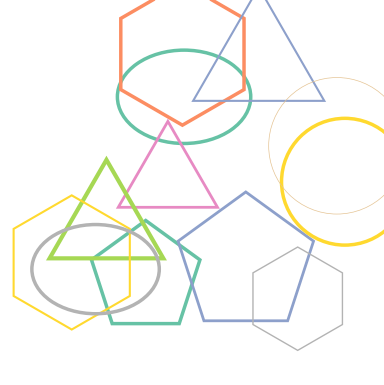[{"shape": "pentagon", "thickness": 2.5, "radius": 0.74, "center": [0.378, 0.279]}, {"shape": "oval", "thickness": 2.5, "radius": 0.87, "center": [0.478, 0.749]}, {"shape": "hexagon", "thickness": 2.5, "radius": 0.92, "center": [0.474, 0.86]}, {"shape": "triangle", "thickness": 1.5, "radius": 0.98, "center": [0.672, 0.836]}, {"shape": "pentagon", "thickness": 2, "radius": 0.92, "center": [0.638, 0.316]}, {"shape": "triangle", "thickness": 2, "radius": 0.74, "center": [0.436, 0.536]}, {"shape": "triangle", "thickness": 3, "radius": 0.85, "center": [0.277, 0.414]}, {"shape": "circle", "thickness": 2.5, "radius": 0.82, "center": [0.896, 0.528]}, {"shape": "hexagon", "thickness": 1.5, "radius": 0.87, "center": [0.186, 0.318]}, {"shape": "circle", "thickness": 0.5, "radius": 0.89, "center": [0.875, 0.621]}, {"shape": "oval", "thickness": 2.5, "radius": 0.83, "center": [0.248, 0.301]}, {"shape": "hexagon", "thickness": 1, "radius": 0.67, "center": [0.773, 0.224]}]